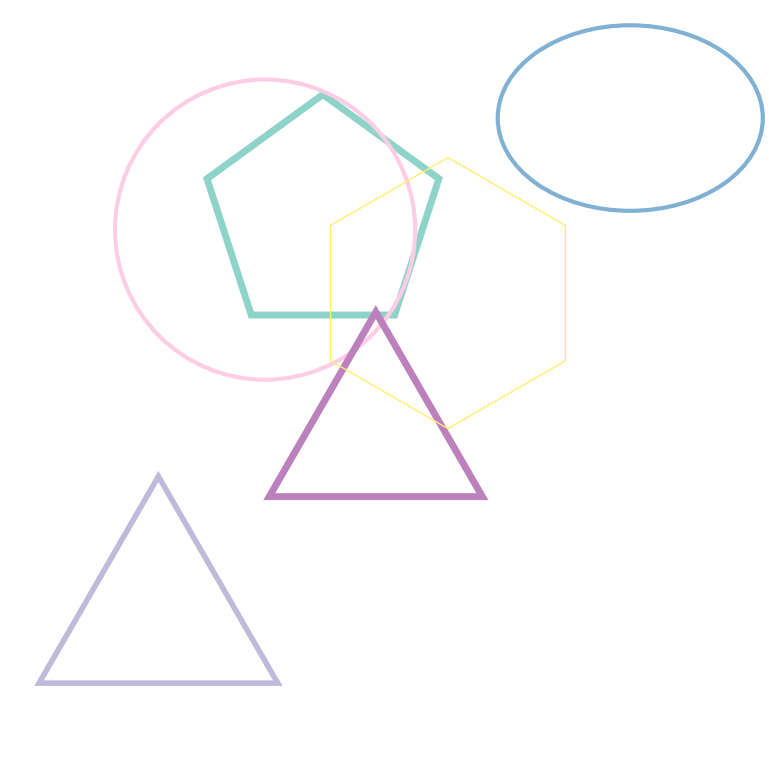[{"shape": "pentagon", "thickness": 2.5, "radius": 0.79, "center": [0.419, 0.719]}, {"shape": "triangle", "thickness": 2, "radius": 0.89, "center": [0.206, 0.202]}, {"shape": "oval", "thickness": 1.5, "radius": 0.86, "center": [0.819, 0.847]}, {"shape": "circle", "thickness": 1.5, "radius": 0.97, "center": [0.344, 0.702]}, {"shape": "triangle", "thickness": 2.5, "radius": 0.8, "center": [0.488, 0.435]}, {"shape": "hexagon", "thickness": 0.5, "radius": 0.88, "center": [0.582, 0.619]}]